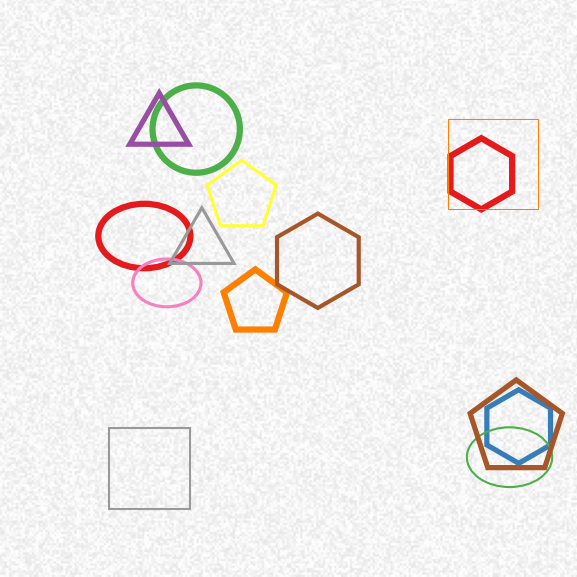[{"shape": "hexagon", "thickness": 3, "radius": 0.31, "center": [0.833, 0.698]}, {"shape": "oval", "thickness": 3, "radius": 0.4, "center": [0.25, 0.59]}, {"shape": "hexagon", "thickness": 2.5, "radius": 0.32, "center": [0.898, 0.261]}, {"shape": "oval", "thickness": 1, "radius": 0.37, "center": [0.882, 0.207]}, {"shape": "circle", "thickness": 3, "radius": 0.38, "center": [0.34, 0.776]}, {"shape": "triangle", "thickness": 2.5, "radius": 0.29, "center": [0.276, 0.779]}, {"shape": "pentagon", "thickness": 3, "radius": 0.29, "center": [0.442, 0.475]}, {"shape": "square", "thickness": 0.5, "radius": 0.39, "center": [0.854, 0.716]}, {"shape": "pentagon", "thickness": 1.5, "radius": 0.31, "center": [0.419, 0.659]}, {"shape": "pentagon", "thickness": 2.5, "radius": 0.42, "center": [0.894, 0.257]}, {"shape": "hexagon", "thickness": 2, "radius": 0.41, "center": [0.55, 0.548]}, {"shape": "oval", "thickness": 1.5, "radius": 0.3, "center": [0.289, 0.509]}, {"shape": "triangle", "thickness": 1.5, "radius": 0.32, "center": [0.35, 0.575]}, {"shape": "square", "thickness": 1, "radius": 0.35, "center": [0.259, 0.188]}]